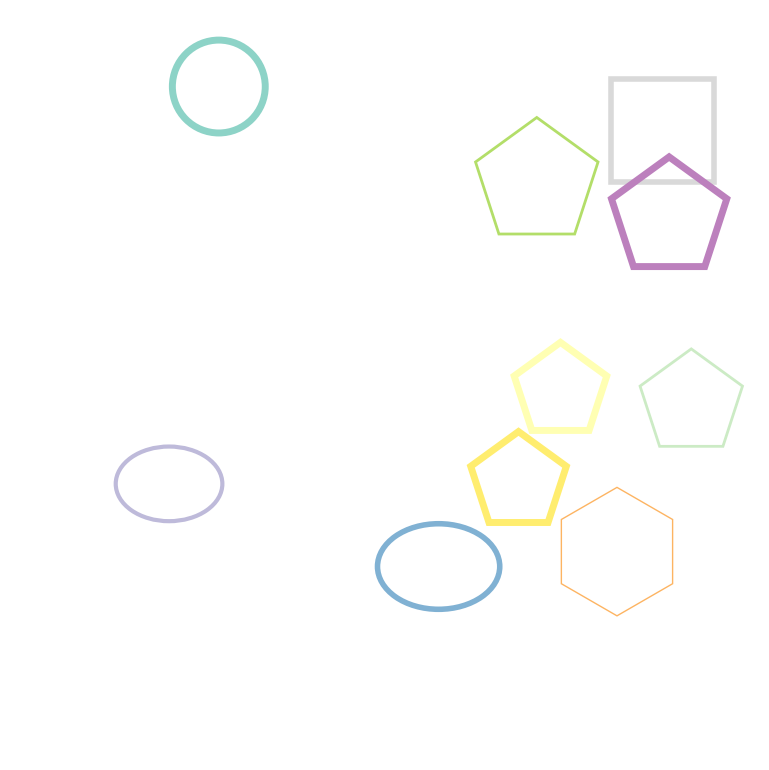[{"shape": "circle", "thickness": 2.5, "radius": 0.3, "center": [0.284, 0.888]}, {"shape": "pentagon", "thickness": 2.5, "radius": 0.32, "center": [0.728, 0.492]}, {"shape": "oval", "thickness": 1.5, "radius": 0.35, "center": [0.22, 0.372]}, {"shape": "oval", "thickness": 2, "radius": 0.4, "center": [0.57, 0.264]}, {"shape": "hexagon", "thickness": 0.5, "radius": 0.42, "center": [0.801, 0.284]}, {"shape": "pentagon", "thickness": 1, "radius": 0.42, "center": [0.697, 0.764]}, {"shape": "square", "thickness": 2, "radius": 0.34, "center": [0.861, 0.83]}, {"shape": "pentagon", "thickness": 2.5, "radius": 0.39, "center": [0.869, 0.717]}, {"shape": "pentagon", "thickness": 1, "radius": 0.35, "center": [0.898, 0.477]}, {"shape": "pentagon", "thickness": 2.5, "radius": 0.33, "center": [0.673, 0.374]}]